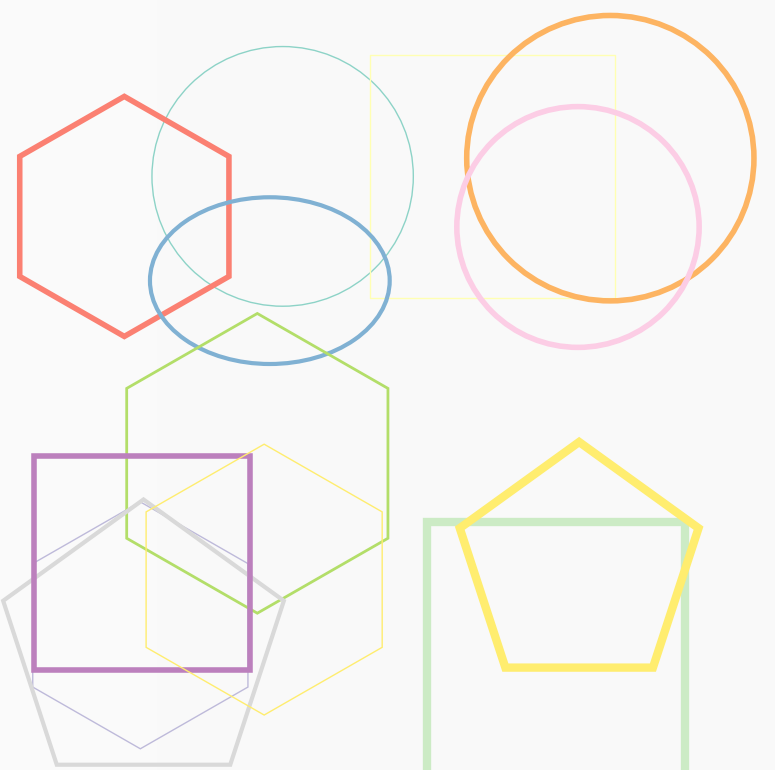[{"shape": "circle", "thickness": 0.5, "radius": 0.84, "center": [0.365, 0.771]}, {"shape": "square", "thickness": 0.5, "radius": 0.79, "center": [0.635, 0.771]}, {"shape": "hexagon", "thickness": 0.5, "radius": 0.8, "center": [0.181, 0.188]}, {"shape": "hexagon", "thickness": 2, "radius": 0.78, "center": [0.16, 0.719]}, {"shape": "oval", "thickness": 1.5, "radius": 0.77, "center": [0.348, 0.636]}, {"shape": "circle", "thickness": 2, "radius": 0.93, "center": [0.788, 0.795]}, {"shape": "hexagon", "thickness": 1, "radius": 0.97, "center": [0.332, 0.398]}, {"shape": "circle", "thickness": 2, "radius": 0.78, "center": [0.746, 0.705]}, {"shape": "pentagon", "thickness": 1.5, "radius": 0.95, "center": [0.185, 0.161]}, {"shape": "square", "thickness": 2, "radius": 0.69, "center": [0.183, 0.269]}, {"shape": "square", "thickness": 3, "radius": 0.83, "center": [0.718, 0.156]}, {"shape": "pentagon", "thickness": 3, "radius": 0.81, "center": [0.747, 0.264]}, {"shape": "hexagon", "thickness": 0.5, "radius": 0.88, "center": [0.341, 0.247]}]